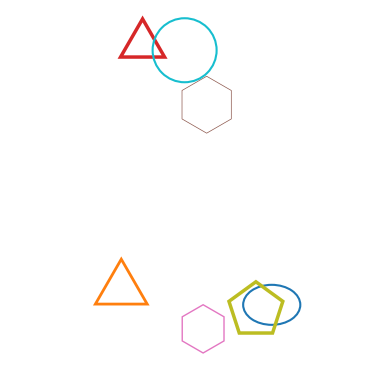[{"shape": "oval", "thickness": 1.5, "radius": 0.37, "center": [0.706, 0.208]}, {"shape": "triangle", "thickness": 2, "radius": 0.39, "center": [0.315, 0.249]}, {"shape": "triangle", "thickness": 2.5, "radius": 0.33, "center": [0.37, 0.885]}, {"shape": "hexagon", "thickness": 0.5, "radius": 0.37, "center": [0.537, 0.728]}, {"shape": "hexagon", "thickness": 1, "radius": 0.31, "center": [0.528, 0.146]}, {"shape": "pentagon", "thickness": 2.5, "radius": 0.37, "center": [0.665, 0.195]}, {"shape": "circle", "thickness": 1.5, "radius": 0.42, "center": [0.48, 0.87]}]